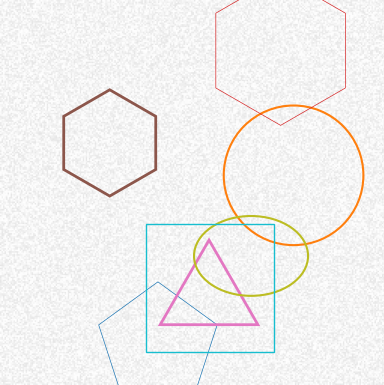[{"shape": "pentagon", "thickness": 0.5, "radius": 0.81, "center": [0.41, 0.106]}, {"shape": "circle", "thickness": 1.5, "radius": 0.91, "center": [0.763, 0.545]}, {"shape": "hexagon", "thickness": 0.5, "radius": 0.97, "center": [0.729, 0.869]}, {"shape": "hexagon", "thickness": 2, "radius": 0.69, "center": [0.285, 0.629]}, {"shape": "triangle", "thickness": 2, "radius": 0.73, "center": [0.543, 0.23]}, {"shape": "oval", "thickness": 1.5, "radius": 0.74, "center": [0.652, 0.335]}, {"shape": "square", "thickness": 1, "radius": 0.83, "center": [0.546, 0.253]}]